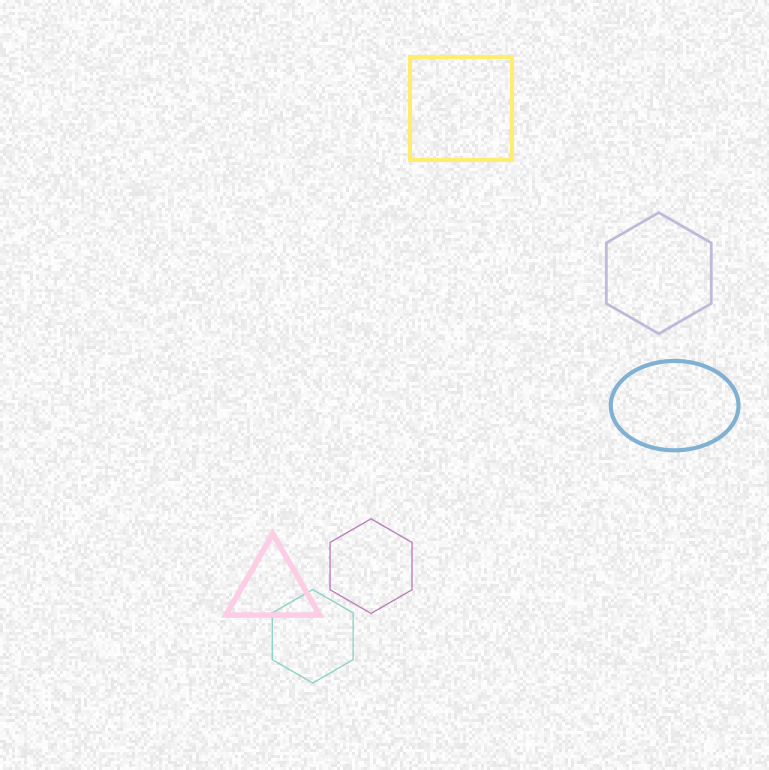[{"shape": "hexagon", "thickness": 0.5, "radius": 0.3, "center": [0.406, 0.174]}, {"shape": "hexagon", "thickness": 1, "radius": 0.39, "center": [0.856, 0.645]}, {"shape": "oval", "thickness": 1.5, "radius": 0.41, "center": [0.876, 0.473]}, {"shape": "triangle", "thickness": 2, "radius": 0.35, "center": [0.354, 0.236]}, {"shape": "hexagon", "thickness": 0.5, "radius": 0.31, "center": [0.482, 0.265]}, {"shape": "square", "thickness": 1.5, "radius": 0.33, "center": [0.598, 0.859]}]